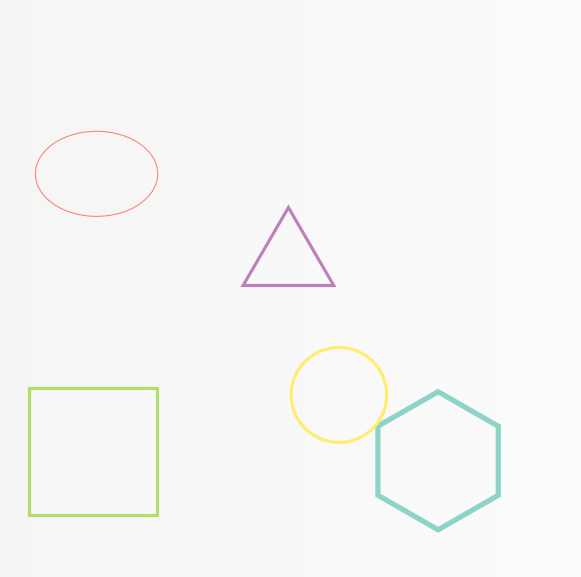[{"shape": "hexagon", "thickness": 2.5, "radius": 0.6, "center": [0.754, 0.201]}, {"shape": "oval", "thickness": 0.5, "radius": 0.53, "center": [0.166, 0.698]}, {"shape": "square", "thickness": 1.5, "radius": 0.55, "center": [0.16, 0.217]}, {"shape": "triangle", "thickness": 1.5, "radius": 0.45, "center": [0.496, 0.55]}, {"shape": "circle", "thickness": 1.5, "radius": 0.41, "center": [0.583, 0.315]}]